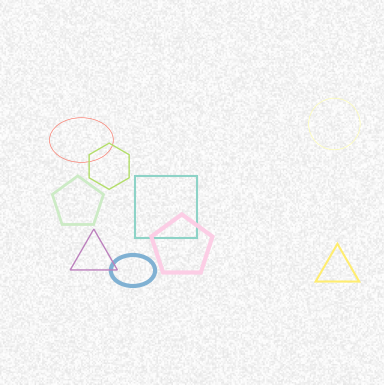[{"shape": "square", "thickness": 1.5, "radius": 0.4, "center": [0.431, 0.463]}, {"shape": "circle", "thickness": 0.5, "radius": 0.33, "center": [0.869, 0.678]}, {"shape": "oval", "thickness": 0.5, "radius": 0.41, "center": [0.211, 0.636]}, {"shape": "oval", "thickness": 3, "radius": 0.29, "center": [0.345, 0.297]}, {"shape": "hexagon", "thickness": 1, "radius": 0.3, "center": [0.283, 0.568]}, {"shape": "pentagon", "thickness": 3, "radius": 0.42, "center": [0.472, 0.36]}, {"shape": "triangle", "thickness": 1, "radius": 0.35, "center": [0.244, 0.334]}, {"shape": "pentagon", "thickness": 2, "radius": 0.35, "center": [0.202, 0.473]}, {"shape": "triangle", "thickness": 1.5, "radius": 0.33, "center": [0.876, 0.301]}]